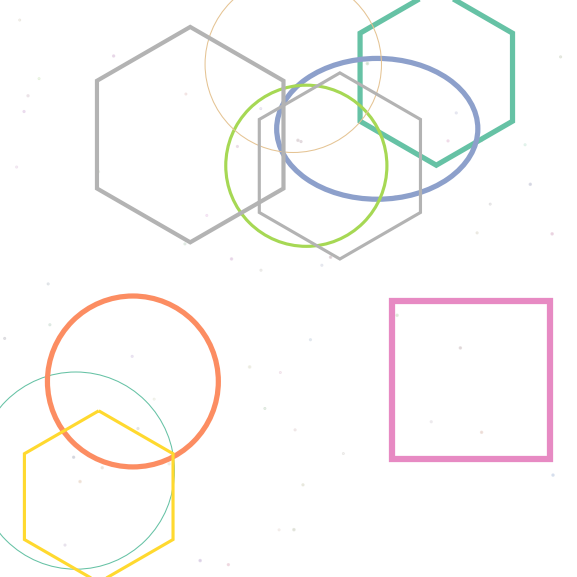[{"shape": "circle", "thickness": 0.5, "radius": 0.85, "center": [0.131, 0.184]}, {"shape": "hexagon", "thickness": 2.5, "radius": 0.76, "center": [0.755, 0.865]}, {"shape": "circle", "thickness": 2.5, "radius": 0.74, "center": [0.23, 0.339]}, {"shape": "oval", "thickness": 2.5, "radius": 0.87, "center": [0.653, 0.776]}, {"shape": "square", "thickness": 3, "radius": 0.68, "center": [0.816, 0.341]}, {"shape": "circle", "thickness": 1.5, "radius": 0.7, "center": [0.53, 0.712]}, {"shape": "hexagon", "thickness": 1.5, "radius": 0.74, "center": [0.171, 0.139]}, {"shape": "circle", "thickness": 0.5, "radius": 0.76, "center": [0.508, 0.888]}, {"shape": "hexagon", "thickness": 2, "radius": 0.93, "center": [0.329, 0.766]}, {"shape": "hexagon", "thickness": 1.5, "radius": 0.81, "center": [0.589, 0.712]}]